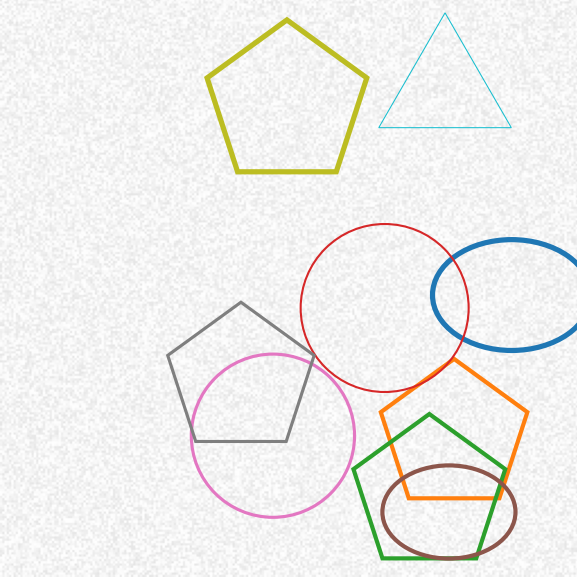[{"shape": "oval", "thickness": 2.5, "radius": 0.69, "center": [0.886, 0.488]}, {"shape": "pentagon", "thickness": 2, "radius": 0.67, "center": [0.786, 0.244]}, {"shape": "pentagon", "thickness": 2, "radius": 0.69, "center": [0.743, 0.144]}, {"shape": "circle", "thickness": 1, "radius": 0.73, "center": [0.666, 0.466]}, {"shape": "oval", "thickness": 2, "radius": 0.58, "center": [0.777, 0.113]}, {"shape": "circle", "thickness": 1.5, "radius": 0.71, "center": [0.473, 0.245]}, {"shape": "pentagon", "thickness": 1.5, "radius": 0.67, "center": [0.417, 0.343]}, {"shape": "pentagon", "thickness": 2.5, "radius": 0.73, "center": [0.497, 0.819]}, {"shape": "triangle", "thickness": 0.5, "radius": 0.66, "center": [0.771, 0.844]}]